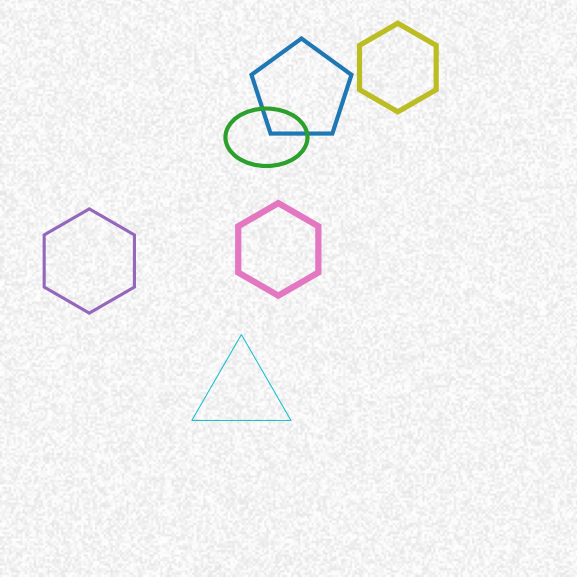[{"shape": "pentagon", "thickness": 2, "radius": 0.46, "center": [0.522, 0.841]}, {"shape": "oval", "thickness": 2, "radius": 0.36, "center": [0.461, 0.761]}, {"shape": "hexagon", "thickness": 1.5, "radius": 0.45, "center": [0.155, 0.547]}, {"shape": "hexagon", "thickness": 3, "radius": 0.4, "center": [0.482, 0.567]}, {"shape": "hexagon", "thickness": 2.5, "radius": 0.38, "center": [0.689, 0.882]}, {"shape": "triangle", "thickness": 0.5, "radius": 0.5, "center": [0.418, 0.321]}]